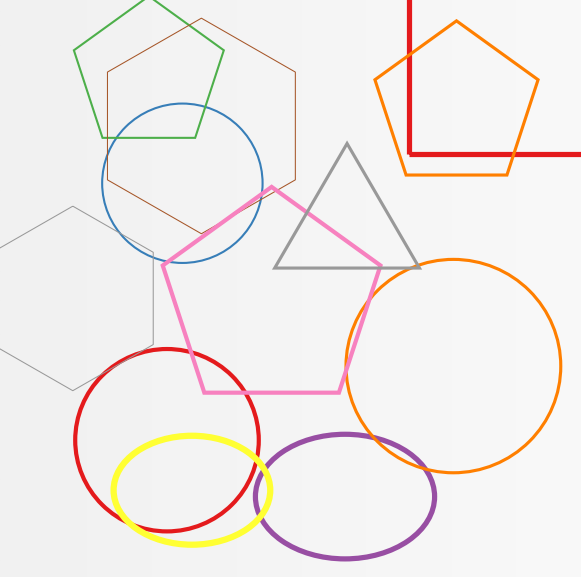[{"shape": "square", "thickness": 2.5, "radius": 0.78, "center": [0.858, 0.888]}, {"shape": "circle", "thickness": 2, "radius": 0.79, "center": [0.287, 0.237]}, {"shape": "circle", "thickness": 1, "radius": 0.69, "center": [0.314, 0.682]}, {"shape": "pentagon", "thickness": 1, "radius": 0.68, "center": [0.256, 0.87]}, {"shape": "oval", "thickness": 2.5, "radius": 0.77, "center": [0.594, 0.139]}, {"shape": "circle", "thickness": 1.5, "radius": 0.92, "center": [0.78, 0.365]}, {"shape": "pentagon", "thickness": 1.5, "radius": 0.74, "center": [0.785, 0.815]}, {"shape": "oval", "thickness": 3, "radius": 0.67, "center": [0.33, 0.15]}, {"shape": "hexagon", "thickness": 0.5, "radius": 0.93, "center": [0.346, 0.781]}, {"shape": "pentagon", "thickness": 2, "radius": 0.98, "center": [0.467, 0.479]}, {"shape": "triangle", "thickness": 1.5, "radius": 0.72, "center": [0.597, 0.607]}, {"shape": "hexagon", "thickness": 0.5, "radius": 0.8, "center": [0.125, 0.482]}]